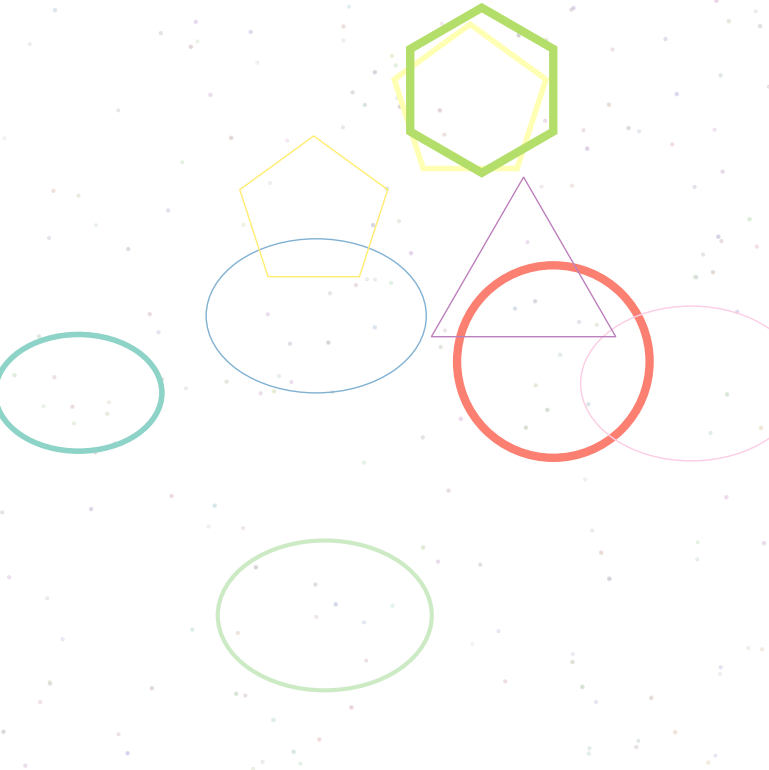[{"shape": "oval", "thickness": 2, "radius": 0.54, "center": [0.102, 0.49]}, {"shape": "pentagon", "thickness": 2, "radius": 0.52, "center": [0.611, 0.865]}, {"shape": "circle", "thickness": 3, "radius": 0.63, "center": [0.719, 0.53]}, {"shape": "oval", "thickness": 0.5, "radius": 0.71, "center": [0.411, 0.59]}, {"shape": "hexagon", "thickness": 3, "radius": 0.54, "center": [0.626, 0.883]}, {"shape": "oval", "thickness": 0.5, "radius": 0.72, "center": [0.898, 0.502]}, {"shape": "triangle", "thickness": 0.5, "radius": 0.69, "center": [0.68, 0.632]}, {"shape": "oval", "thickness": 1.5, "radius": 0.69, "center": [0.422, 0.201]}, {"shape": "pentagon", "thickness": 0.5, "radius": 0.51, "center": [0.407, 0.722]}]